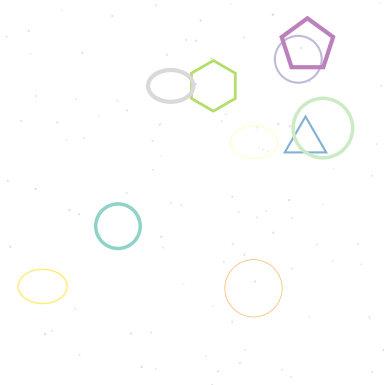[{"shape": "circle", "thickness": 2.5, "radius": 0.29, "center": [0.306, 0.412]}, {"shape": "oval", "thickness": 0.5, "radius": 0.31, "center": [0.66, 0.63]}, {"shape": "circle", "thickness": 1.5, "radius": 0.3, "center": [0.775, 0.846]}, {"shape": "triangle", "thickness": 1.5, "radius": 0.31, "center": [0.793, 0.635]}, {"shape": "circle", "thickness": 0.5, "radius": 0.37, "center": [0.658, 0.251]}, {"shape": "hexagon", "thickness": 2, "radius": 0.33, "center": [0.554, 0.777]}, {"shape": "oval", "thickness": 3, "radius": 0.29, "center": [0.443, 0.777]}, {"shape": "pentagon", "thickness": 3, "radius": 0.35, "center": [0.798, 0.882]}, {"shape": "circle", "thickness": 2.5, "radius": 0.39, "center": [0.839, 0.667]}, {"shape": "oval", "thickness": 1, "radius": 0.32, "center": [0.111, 0.256]}]